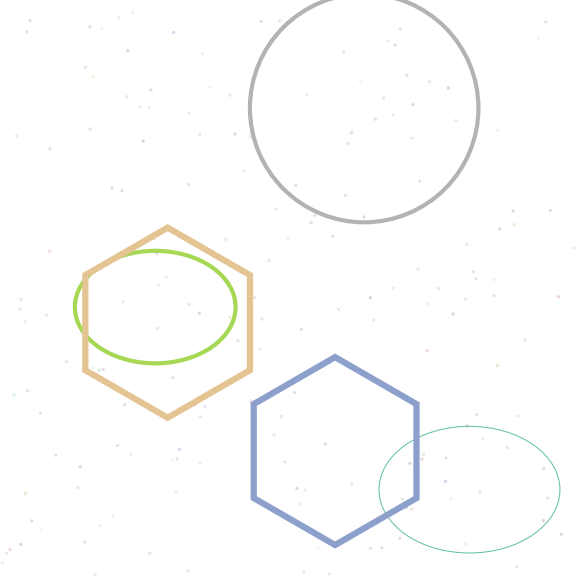[{"shape": "oval", "thickness": 0.5, "radius": 0.78, "center": [0.813, 0.151]}, {"shape": "hexagon", "thickness": 3, "radius": 0.81, "center": [0.58, 0.218]}, {"shape": "oval", "thickness": 2, "radius": 0.7, "center": [0.269, 0.467]}, {"shape": "hexagon", "thickness": 3, "radius": 0.82, "center": [0.29, 0.44]}, {"shape": "circle", "thickness": 2, "radius": 0.99, "center": [0.631, 0.812]}]